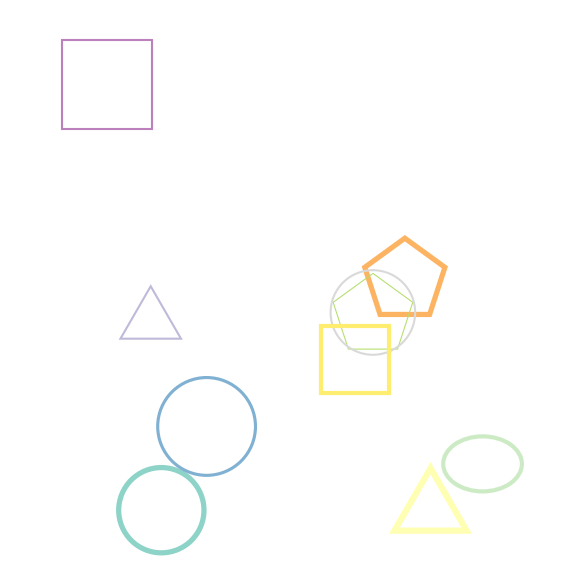[{"shape": "circle", "thickness": 2.5, "radius": 0.37, "center": [0.279, 0.116]}, {"shape": "triangle", "thickness": 3, "radius": 0.36, "center": [0.746, 0.116]}, {"shape": "triangle", "thickness": 1, "radius": 0.3, "center": [0.261, 0.443]}, {"shape": "circle", "thickness": 1.5, "radius": 0.42, "center": [0.358, 0.261]}, {"shape": "pentagon", "thickness": 2.5, "radius": 0.36, "center": [0.701, 0.514]}, {"shape": "pentagon", "thickness": 0.5, "radius": 0.36, "center": [0.646, 0.453]}, {"shape": "circle", "thickness": 1, "radius": 0.37, "center": [0.646, 0.458]}, {"shape": "square", "thickness": 1, "radius": 0.39, "center": [0.185, 0.852]}, {"shape": "oval", "thickness": 2, "radius": 0.34, "center": [0.836, 0.196]}, {"shape": "square", "thickness": 2, "radius": 0.29, "center": [0.615, 0.377]}]